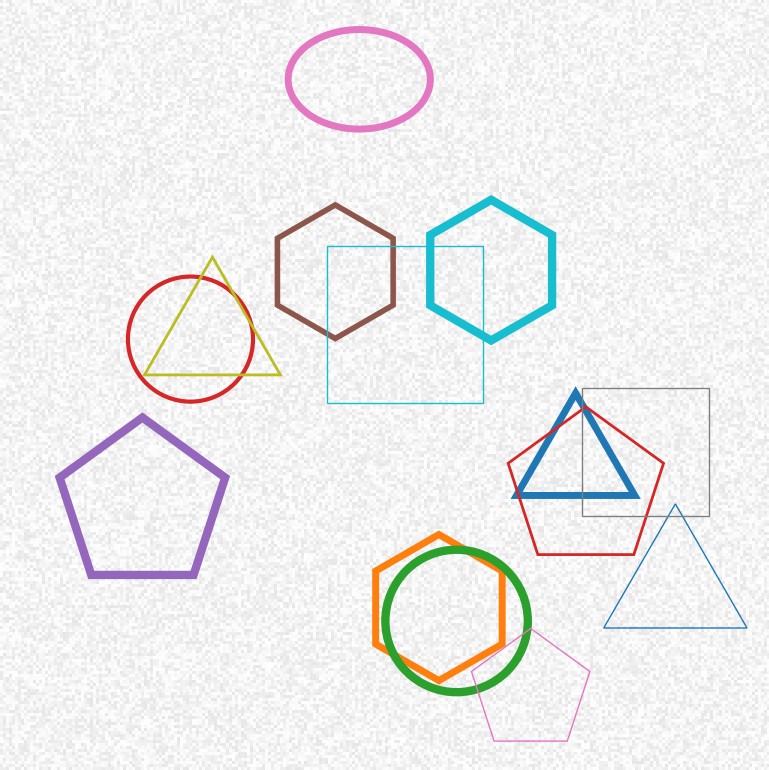[{"shape": "triangle", "thickness": 2.5, "radius": 0.44, "center": [0.748, 0.401]}, {"shape": "triangle", "thickness": 0.5, "radius": 0.54, "center": [0.877, 0.238]}, {"shape": "hexagon", "thickness": 2.5, "radius": 0.47, "center": [0.57, 0.211]}, {"shape": "circle", "thickness": 3, "radius": 0.46, "center": [0.593, 0.194]}, {"shape": "pentagon", "thickness": 1, "radius": 0.53, "center": [0.761, 0.366]}, {"shape": "circle", "thickness": 1.5, "radius": 0.41, "center": [0.247, 0.56]}, {"shape": "pentagon", "thickness": 3, "radius": 0.57, "center": [0.185, 0.345]}, {"shape": "hexagon", "thickness": 2, "radius": 0.43, "center": [0.435, 0.647]}, {"shape": "oval", "thickness": 2.5, "radius": 0.46, "center": [0.467, 0.897]}, {"shape": "pentagon", "thickness": 0.5, "radius": 0.4, "center": [0.689, 0.103]}, {"shape": "square", "thickness": 0.5, "radius": 0.41, "center": [0.838, 0.413]}, {"shape": "triangle", "thickness": 1, "radius": 0.51, "center": [0.276, 0.564]}, {"shape": "square", "thickness": 0.5, "radius": 0.51, "center": [0.526, 0.579]}, {"shape": "hexagon", "thickness": 3, "radius": 0.46, "center": [0.638, 0.649]}]